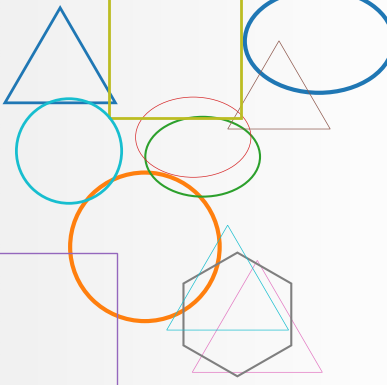[{"shape": "triangle", "thickness": 2, "radius": 0.82, "center": [0.155, 0.815]}, {"shape": "oval", "thickness": 3, "radius": 0.96, "center": [0.823, 0.893]}, {"shape": "circle", "thickness": 3, "radius": 0.96, "center": [0.374, 0.359]}, {"shape": "oval", "thickness": 1.5, "radius": 0.74, "center": [0.523, 0.593]}, {"shape": "oval", "thickness": 0.5, "radius": 0.74, "center": [0.499, 0.644]}, {"shape": "square", "thickness": 1, "radius": 0.86, "center": [0.131, 0.17]}, {"shape": "triangle", "thickness": 0.5, "radius": 0.76, "center": [0.72, 0.741]}, {"shape": "triangle", "thickness": 0.5, "radius": 0.97, "center": [0.664, 0.13]}, {"shape": "hexagon", "thickness": 1.5, "radius": 0.8, "center": [0.613, 0.183]}, {"shape": "square", "thickness": 2, "radius": 0.86, "center": [0.452, 0.864]}, {"shape": "triangle", "thickness": 0.5, "radius": 0.91, "center": [0.587, 0.234]}, {"shape": "circle", "thickness": 2, "radius": 0.68, "center": [0.178, 0.608]}]